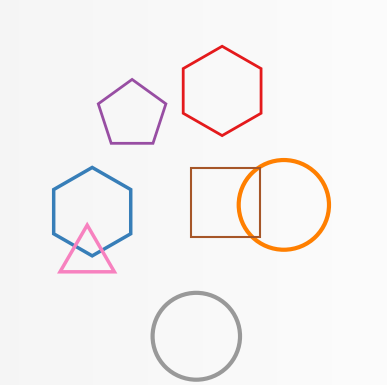[{"shape": "hexagon", "thickness": 2, "radius": 0.58, "center": [0.573, 0.764]}, {"shape": "hexagon", "thickness": 2.5, "radius": 0.57, "center": [0.238, 0.45]}, {"shape": "pentagon", "thickness": 2, "radius": 0.46, "center": [0.341, 0.702]}, {"shape": "circle", "thickness": 3, "radius": 0.58, "center": [0.733, 0.468]}, {"shape": "square", "thickness": 1.5, "radius": 0.45, "center": [0.581, 0.474]}, {"shape": "triangle", "thickness": 2.5, "radius": 0.4, "center": [0.225, 0.334]}, {"shape": "circle", "thickness": 3, "radius": 0.56, "center": [0.507, 0.127]}]